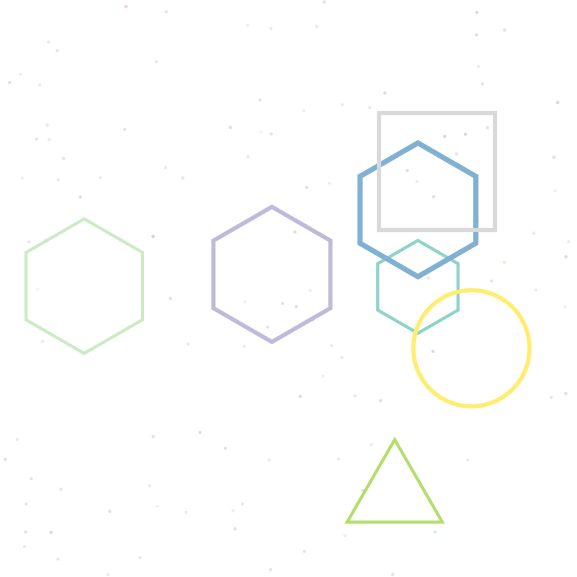[{"shape": "hexagon", "thickness": 1.5, "radius": 0.4, "center": [0.724, 0.502]}, {"shape": "hexagon", "thickness": 2, "radius": 0.58, "center": [0.471, 0.524]}, {"shape": "hexagon", "thickness": 2.5, "radius": 0.58, "center": [0.724, 0.636]}, {"shape": "triangle", "thickness": 1.5, "radius": 0.48, "center": [0.683, 0.143]}, {"shape": "square", "thickness": 2, "radius": 0.5, "center": [0.757, 0.702]}, {"shape": "hexagon", "thickness": 1.5, "radius": 0.58, "center": [0.146, 0.504]}, {"shape": "circle", "thickness": 2, "radius": 0.5, "center": [0.816, 0.396]}]